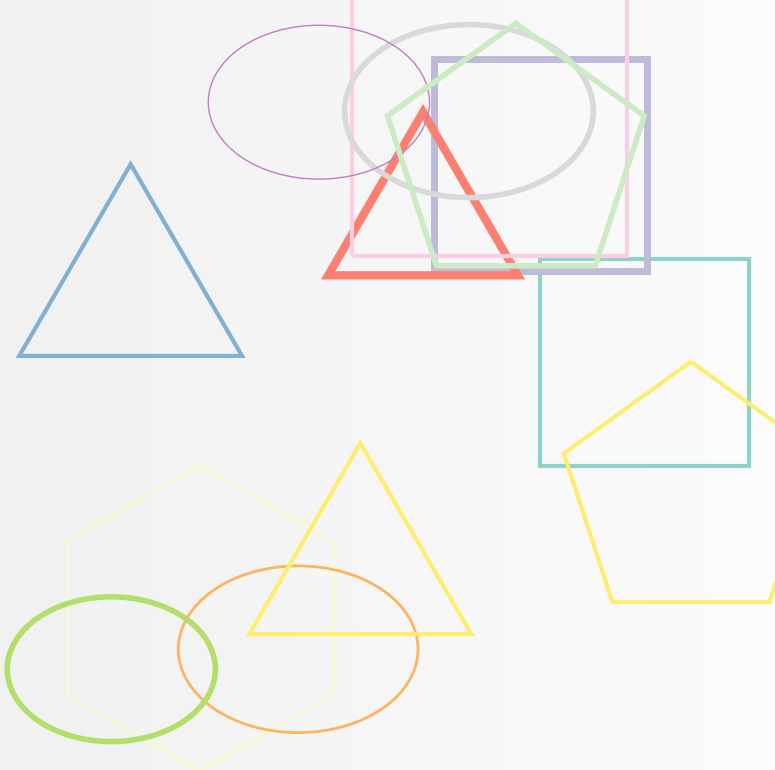[{"shape": "square", "thickness": 1.5, "radius": 0.67, "center": [0.832, 0.529]}, {"shape": "hexagon", "thickness": 0.5, "radius": 0.99, "center": [0.258, 0.197]}, {"shape": "square", "thickness": 2.5, "radius": 0.69, "center": [0.698, 0.786]}, {"shape": "triangle", "thickness": 3, "radius": 0.71, "center": [0.546, 0.713]}, {"shape": "triangle", "thickness": 1.5, "radius": 0.83, "center": [0.169, 0.621]}, {"shape": "oval", "thickness": 1, "radius": 0.77, "center": [0.385, 0.157]}, {"shape": "oval", "thickness": 2, "radius": 0.67, "center": [0.144, 0.131]}, {"shape": "square", "thickness": 1.5, "radius": 0.89, "center": [0.631, 0.845]}, {"shape": "oval", "thickness": 2, "radius": 0.8, "center": [0.605, 0.856]}, {"shape": "oval", "thickness": 0.5, "radius": 0.71, "center": [0.411, 0.867]}, {"shape": "pentagon", "thickness": 2, "radius": 0.87, "center": [0.666, 0.796]}, {"shape": "triangle", "thickness": 1.5, "radius": 0.83, "center": [0.465, 0.259]}, {"shape": "pentagon", "thickness": 1.5, "radius": 0.86, "center": [0.892, 0.358]}]